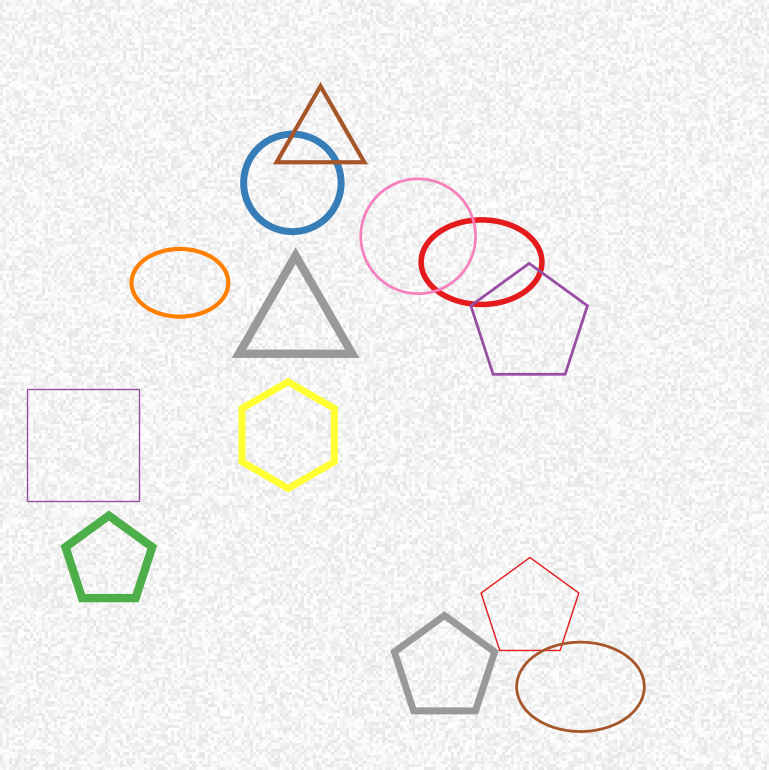[{"shape": "oval", "thickness": 2, "radius": 0.39, "center": [0.625, 0.66]}, {"shape": "pentagon", "thickness": 0.5, "radius": 0.33, "center": [0.688, 0.209]}, {"shape": "circle", "thickness": 2.5, "radius": 0.32, "center": [0.38, 0.763]}, {"shape": "pentagon", "thickness": 3, "radius": 0.3, "center": [0.141, 0.271]}, {"shape": "pentagon", "thickness": 1, "radius": 0.4, "center": [0.687, 0.578]}, {"shape": "square", "thickness": 0.5, "radius": 0.36, "center": [0.108, 0.422]}, {"shape": "oval", "thickness": 1.5, "radius": 0.31, "center": [0.234, 0.633]}, {"shape": "hexagon", "thickness": 2.5, "radius": 0.35, "center": [0.374, 0.435]}, {"shape": "triangle", "thickness": 1.5, "radius": 0.33, "center": [0.416, 0.822]}, {"shape": "oval", "thickness": 1, "radius": 0.41, "center": [0.754, 0.108]}, {"shape": "circle", "thickness": 1, "radius": 0.37, "center": [0.543, 0.693]}, {"shape": "pentagon", "thickness": 2.5, "radius": 0.34, "center": [0.577, 0.132]}, {"shape": "triangle", "thickness": 3, "radius": 0.42, "center": [0.384, 0.583]}]